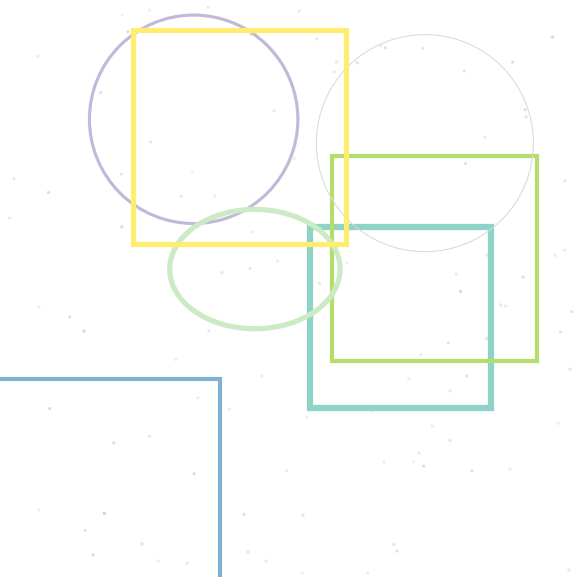[{"shape": "square", "thickness": 3, "radius": 0.78, "center": [0.694, 0.45]}, {"shape": "circle", "thickness": 1.5, "radius": 0.9, "center": [0.335, 0.793]}, {"shape": "square", "thickness": 2, "radius": 0.99, "center": [0.184, 0.145]}, {"shape": "square", "thickness": 2, "radius": 0.89, "center": [0.752, 0.551]}, {"shape": "circle", "thickness": 0.5, "radius": 0.94, "center": [0.736, 0.751]}, {"shape": "oval", "thickness": 2.5, "radius": 0.74, "center": [0.441, 0.533]}, {"shape": "square", "thickness": 2.5, "radius": 0.93, "center": [0.415, 0.761]}]